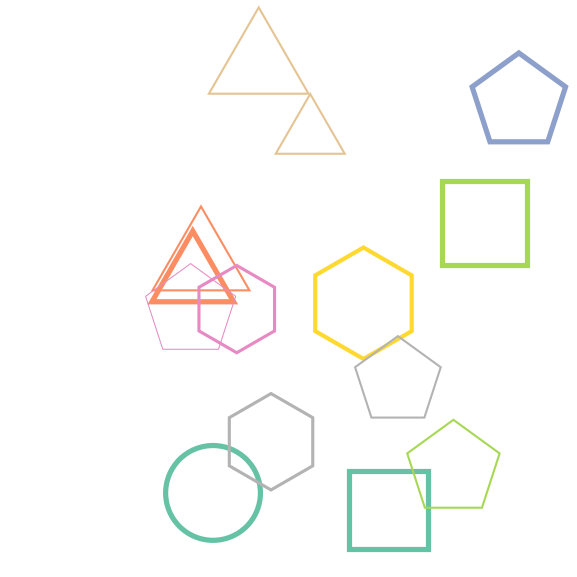[{"shape": "square", "thickness": 2.5, "radius": 0.34, "center": [0.672, 0.116]}, {"shape": "circle", "thickness": 2.5, "radius": 0.41, "center": [0.369, 0.146]}, {"shape": "triangle", "thickness": 1, "radius": 0.48, "center": [0.348, 0.545]}, {"shape": "triangle", "thickness": 2.5, "radius": 0.41, "center": [0.334, 0.517]}, {"shape": "pentagon", "thickness": 2.5, "radius": 0.43, "center": [0.898, 0.822]}, {"shape": "pentagon", "thickness": 0.5, "radius": 0.41, "center": [0.33, 0.461]}, {"shape": "hexagon", "thickness": 1.5, "radius": 0.38, "center": [0.41, 0.464]}, {"shape": "square", "thickness": 2.5, "radius": 0.36, "center": [0.839, 0.613]}, {"shape": "pentagon", "thickness": 1, "radius": 0.42, "center": [0.785, 0.188]}, {"shape": "hexagon", "thickness": 2, "radius": 0.48, "center": [0.629, 0.474]}, {"shape": "triangle", "thickness": 1, "radius": 0.34, "center": [0.537, 0.767]}, {"shape": "triangle", "thickness": 1, "radius": 0.5, "center": [0.448, 0.887]}, {"shape": "hexagon", "thickness": 1.5, "radius": 0.42, "center": [0.469, 0.234]}, {"shape": "pentagon", "thickness": 1, "radius": 0.39, "center": [0.689, 0.339]}]